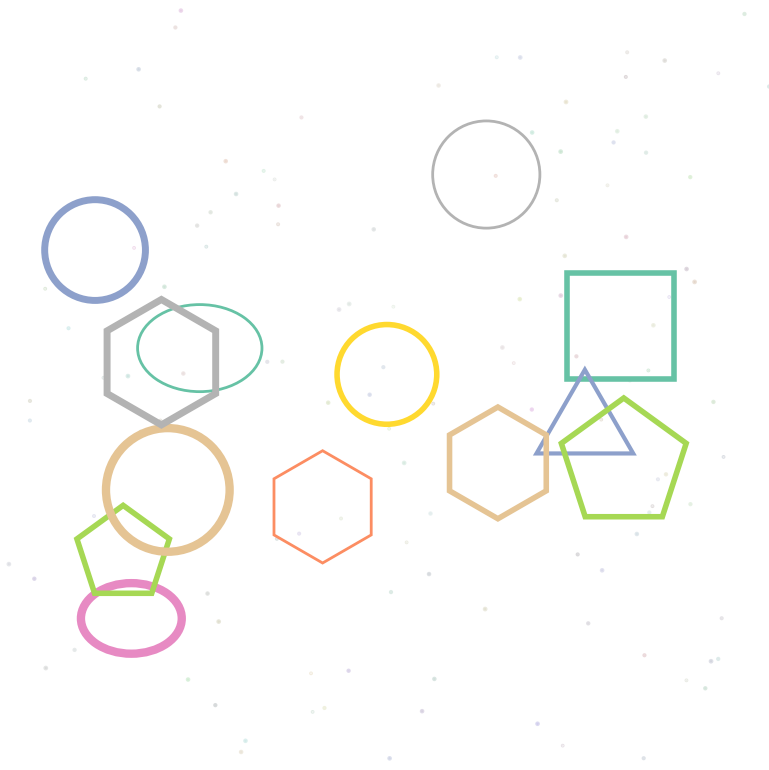[{"shape": "square", "thickness": 2, "radius": 0.35, "center": [0.806, 0.577]}, {"shape": "oval", "thickness": 1, "radius": 0.4, "center": [0.259, 0.548]}, {"shape": "hexagon", "thickness": 1, "radius": 0.36, "center": [0.419, 0.342]}, {"shape": "circle", "thickness": 2.5, "radius": 0.33, "center": [0.123, 0.675]}, {"shape": "triangle", "thickness": 1.5, "radius": 0.36, "center": [0.76, 0.447]}, {"shape": "oval", "thickness": 3, "radius": 0.33, "center": [0.171, 0.197]}, {"shape": "pentagon", "thickness": 2, "radius": 0.43, "center": [0.81, 0.398]}, {"shape": "pentagon", "thickness": 2, "radius": 0.32, "center": [0.16, 0.281]}, {"shape": "circle", "thickness": 2, "radius": 0.32, "center": [0.502, 0.514]}, {"shape": "hexagon", "thickness": 2, "radius": 0.36, "center": [0.647, 0.399]}, {"shape": "circle", "thickness": 3, "radius": 0.4, "center": [0.218, 0.364]}, {"shape": "circle", "thickness": 1, "radius": 0.35, "center": [0.632, 0.773]}, {"shape": "hexagon", "thickness": 2.5, "radius": 0.41, "center": [0.21, 0.53]}]